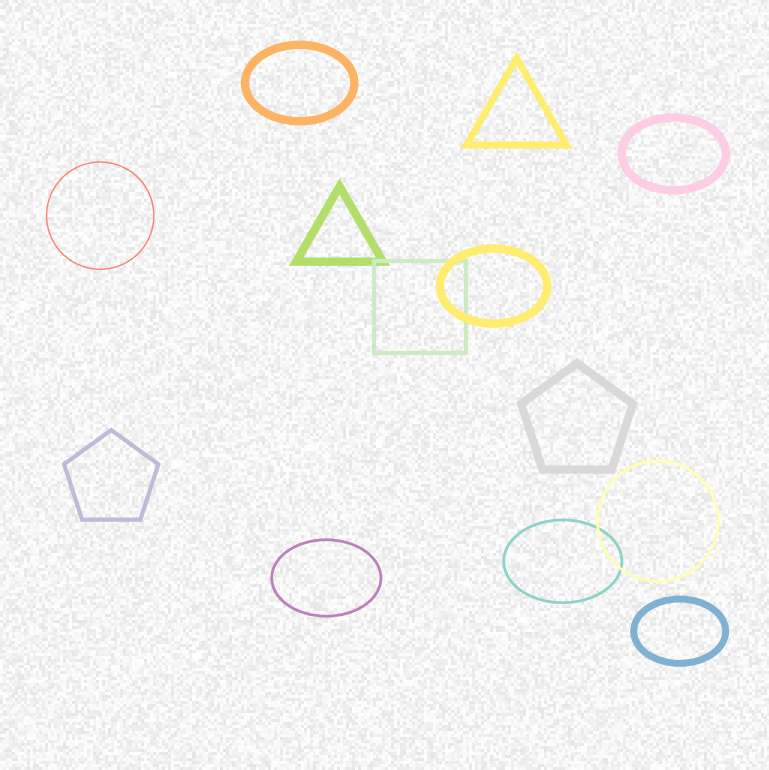[{"shape": "oval", "thickness": 1, "radius": 0.38, "center": [0.731, 0.271]}, {"shape": "circle", "thickness": 1, "radius": 0.39, "center": [0.854, 0.323]}, {"shape": "pentagon", "thickness": 1.5, "radius": 0.32, "center": [0.144, 0.377]}, {"shape": "circle", "thickness": 0.5, "radius": 0.35, "center": [0.13, 0.72]}, {"shape": "oval", "thickness": 2.5, "radius": 0.3, "center": [0.883, 0.18]}, {"shape": "oval", "thickness": 3, "radius": 0.35, "center": [0.389, 0.892]}, {"shape": "triangle", "thickness": 3, "radius": 0.33, "center": [0.441, 0.693]}, {"shape": "oval", "thickness": 3, "radius": 0.34, "center": [0.875, 0.8]}, {"shape": "pentagon", "thickness": 3, "radius": 0.38, "center": [0.749, 0.452]}, {"shape": "oval", "thickness": 1, "radius": 0.35, "center": [0.424, 0.249]}, {"shape": "square", "thickness": 1.5, "radius": 0.3, "center": [0.546, 0.601]}, {"shape": "triangle", "thickness": 2.5, "radius": 0.38, "center": [0.671, 0.849]}, {"shape": "oval", "thickness": 3, "radius": 0.35, "center": [0.641, 0.628]}]